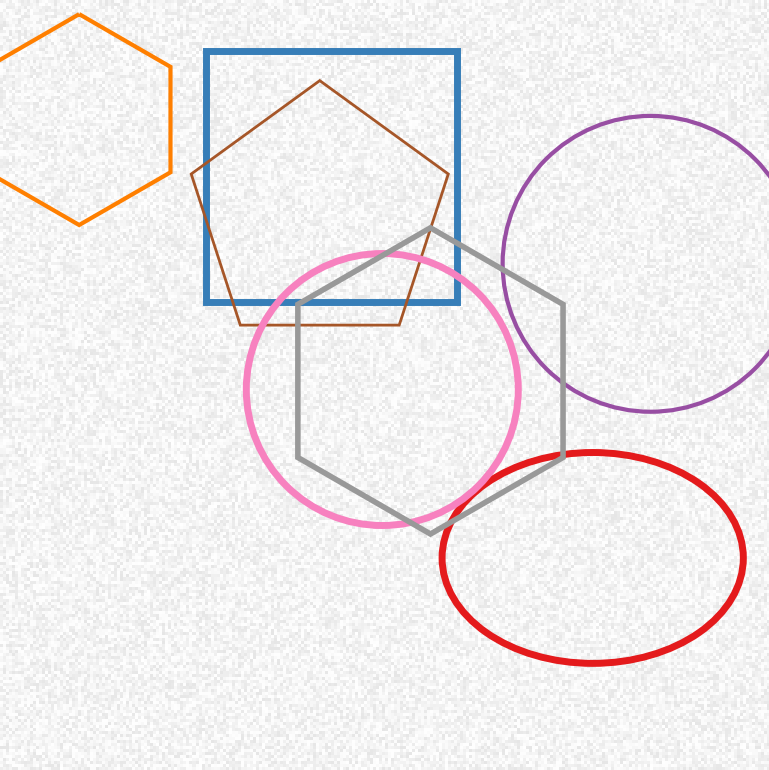[{"shape": "oval", "thickness": 2.5, "radius": 0.98, "center": [0.77, 0.275]}, {"shape": "square", "thickness": 2.5, "radius": 0.81, "center": [0.43, 0.771]}, {"shape": "circle", "thickness": 1.5, "radius": 0.96, "center": [0.845, 0.657]}, {"shape": "hexagon", "thickness": 1.5, "radius": 0.68, "center": [0.103, 0.845]}, {"shape": "pentagon", "thickness": 1, "radius": 0.88, "center": [0.415, 0.72]}, {"shape": "circle", "thickness": 2.5, "radius": 0.88, "center": [0.496, 0.494]}, {"shape": "hexagon", "thickness": 2, "radius": 0.99, "center": [0.559, 0.505]}]